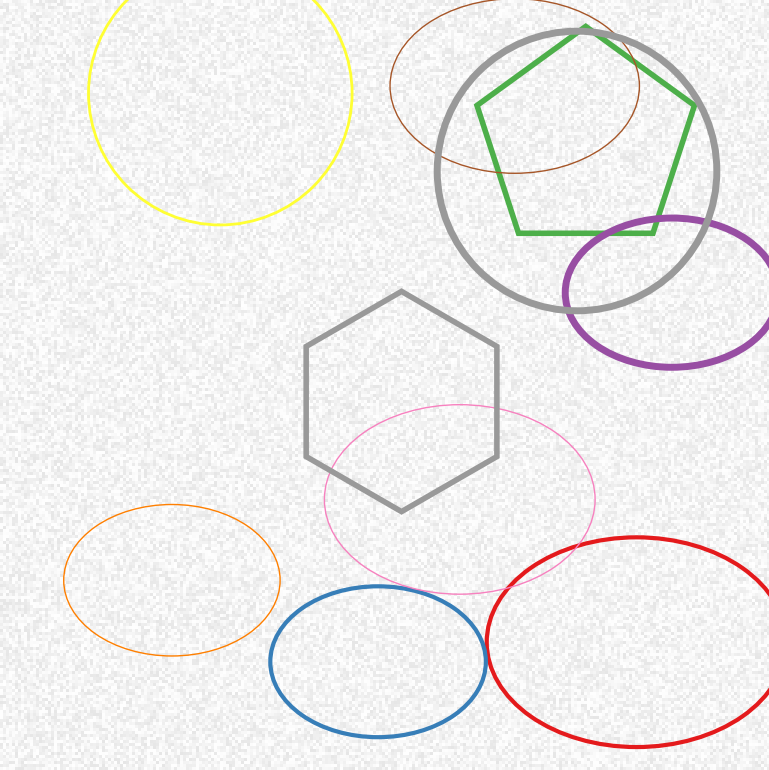[{"shape": "oval", "thickness": 1.5, "radius": 0.97, "center": [0.827, 0.166]}, {"shape": "oval", "thickness": 1.5, "radius": 0.7, "center": [0.491, 0.141]}, {"shape": "pentagon", "thickness": 2, "radius": 0.74, "center": [0.761, 0.817]}, {"shape": "oval", "thickness": 2.5, "radius": 0.69, "center": [0.873, 0.62]}, {"shape": "oval", "thickness": 0.5, "radius": 0.7, "center": [0.223, 0.246]}, {"shape": "circle", "thickness": 1, "radius": 0.86, "center": [0.286, 0.879]}, {"shape": "oval", "thickness": 0.5, "radius": 0.81, "center": [0.668, 0.888]}, {"shape": "oval", "thickness": 0.5, "radius": 0.88, "center": [0.597, 0.351]}, {"shape": "hexagon", "thickness": 2, "radius": 0.72, "center": [0.521, 0.479]}, {"shape": "circle", "thickness": 2.5, "radius": 0.91, "center": [0.749, 0.778]}]